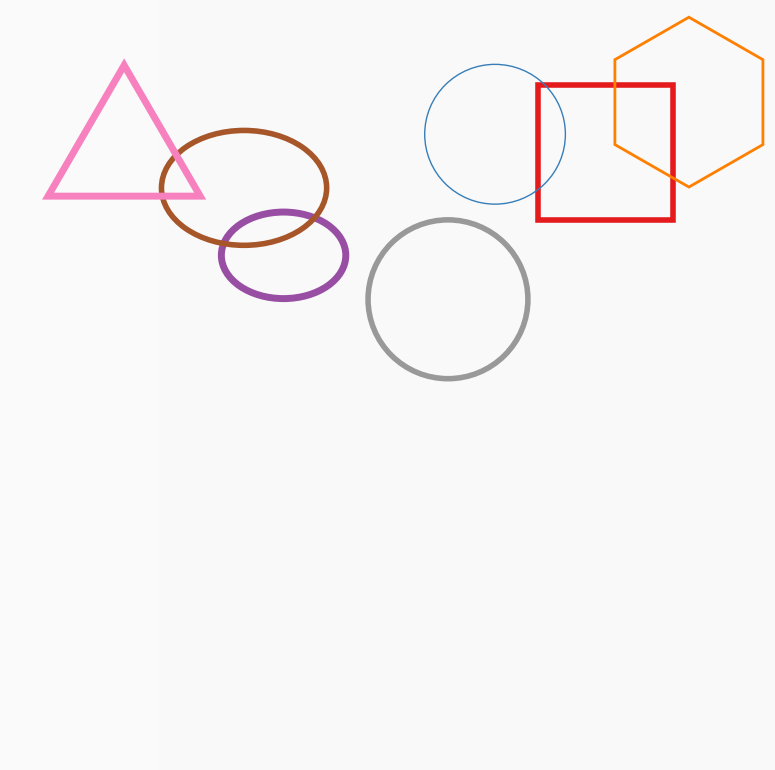[{"shape": "square", "thickness": 2, "radius": 0.44, "center": [0.781, 0.802]}, {"shape": "circle", "thickness": 0.5, "radius": 0.45, "center": [0.639, 0.826]}, {"shape": "oval", "thickness": 2.5, "radius": 0.4, "center": [0.366, 0.668]}, {"shape": "hexagon", "thickness": 1, "radius": 0.55, "center": [0.889, 0.867]}, {"shape": "oval", "thickness": 2, "radius": 0.53, "center": [0.315, 0.756]}, {"shape": "triangle", "thickness": 2.5, "radius": 0.57, "center": [0.16, 0.802]}, {"shape": "circle", "thickness": 2, "radius": 0.52, "center": [0.578, 0.611]}]